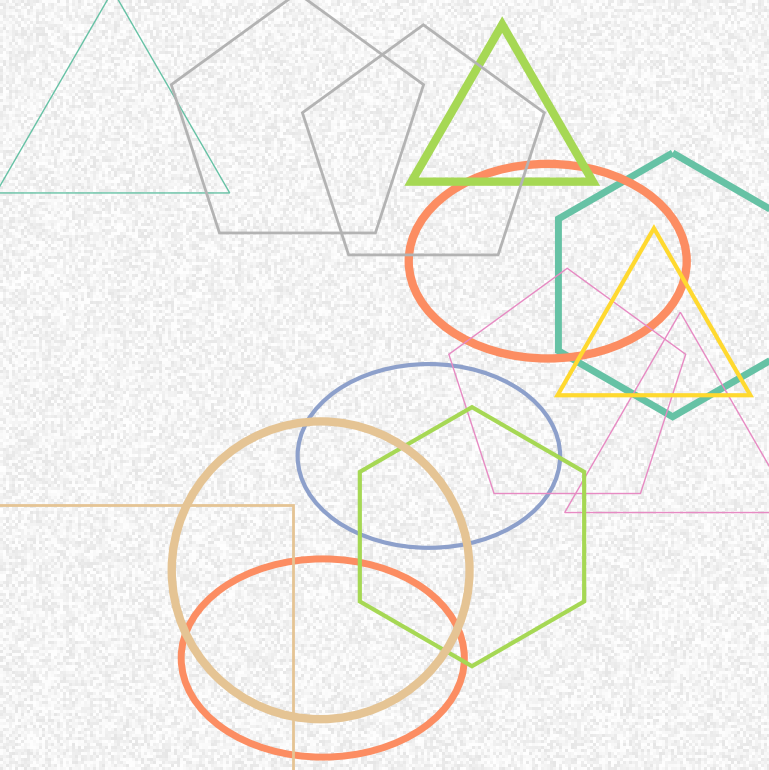[{"shape": "hexagon", "thickness": 2.5, "radius": 0.86, "center": [0.874, 0.63]}, {"shape": "triangle", "thickness": 0.5, "radius": 0.88, "center": [0.147, 0.837]}, {"shape": "oval", "thickness": 2.5, "radius": 0.92, "center": [0.419, 0.145]}, {"shape": "oval", "thickness": 3, "radius": 0.9, "center": [0.711, 0.661]}, {"shape": "oval", "thickness": 1.5, "radius": 0.85, "center": [0.557, 0.408]}, {"shape": "triangle", "thickness": 0.5, "radius": 0.87, "center": [0.884, 0.421]}, {"shape": "pentagon", "thickness": 0.5, "radius": 0.81, "center": [0.737, 0.49]}, {"shape": "hexagon", "thickness": 1.5, "radius": 0.84, "center": [0.613, 0.303]}, {"shape": "triangle", "thickness": 3, "radius": 0.68, "center": [0.652, 0.832]}, {"shape": "triangle", "thickness": 1.5, "radius": 0.72, "center": [0.849, 0.559]}, {"shape": "circle", "thickness": 3, "radius": 0.97, "center": [0.416, 0.259]}, {"shape": "square", "thickness": 1, "radius": 0.98, "center": [0.183, 0.148]}, {"shape": "pentagon", "thickness": 1, "radius": 0.86, "center": [0.386, 0.837]}, {"shape": "pentagon", "thickness": 1, "radius": 0.83, "center": [0.55, 0.803]}]